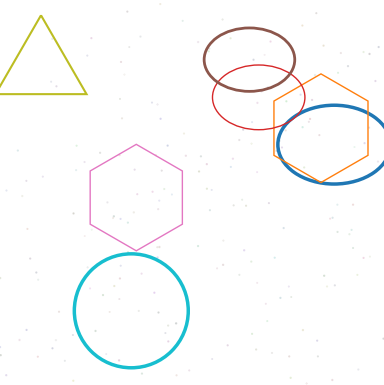[{"shape": "oval", "thickness": 2.5, "radius": 0.73, "center": [0.868, 0.624]}, {"shape": "hexagon", "thickness": 1, "radius": 0.71, "center": [0.834, 0.667]}, {"shape": "oval", "thickness": 1, "radius": 0.6, "center": [0.672, 0.747]}, {"shape": "oval", "thickness": 2, "radius": 0.59, "center": [0.648, 0.845]}, {"shape": "hexagon", "thickness": 1, "radius": 0.69, "center": [0.354, 0.487]}, {"shape": "triangle", "thickness": 1.5, "radius": 0.68, "center": [0.106, 0.824]}, {"shape": "circle", "thickness": 2.5, "radius": 0.74, "center": [0.341, 0.193]}]